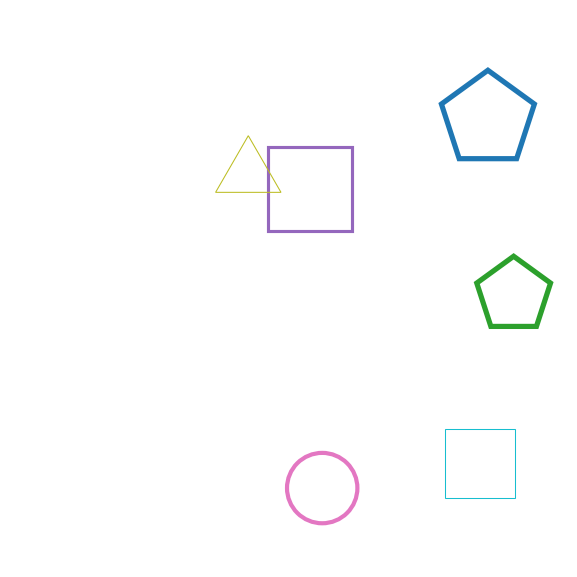[{"shape": "pentagon", "thickness": 2.5, "radius": 0.42, "center": [0.845, 0.793]}, {"shape": "pentagon", "thickness": 2.5, "radius": 0.34, "center": [0.889, 0.488]}, {"shape": "square", "thickness": 1.5, "radius": 0.37, "center": [0.537, 0.672]}, {"shape": "circle", "thickness": 2, "radius": 0.3, "center": [0.558, 0.154]}, {"shape": "triangle", "thickness": 0.5, "radius": 0.33, "center": [0.43, 0.699]}, {"shape": "square", "thickness": 0.5, "radius": 0.3, "center": [0.831, 0.197]}]